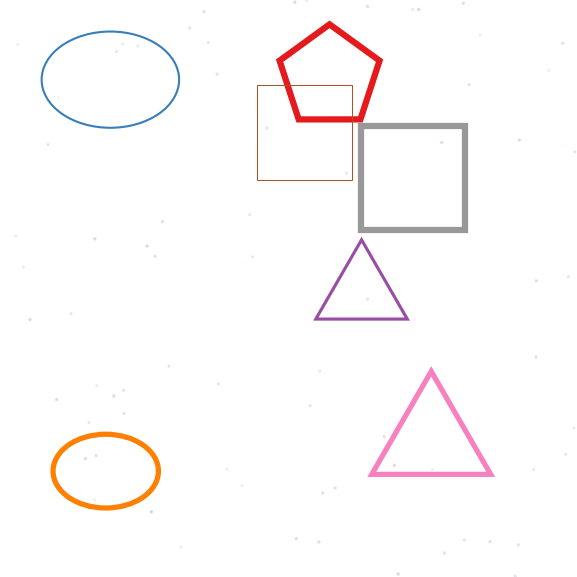[{"shape": "pentagon", "thickness": 3, "radius": 0.45, "center": [0.571, 0.866]}, {"shape": "oval", "thickness": 1, "radius": 0.6, "center": [0.191, 0.861]}, {"shape": "triangle", "thickness": 1.5, "radius": 0.46, "center": [0.626, 0.492]}, {"shape": "oval", "thickness": 2.5, "radius": 0.46, "center": [0.183, 0.183]}, {"shape": "square", "thickness": 0.5, "radius": 0.41, "center": [0.528, 0.77]}, {"shape": "triangle", "thickness": 2.5, "radius": 0.59, "center": [0.747, 0.237]}, {"shape": "square", "thickness": 3, "radius": 0.45, "center": [0.715, 0.691]}]